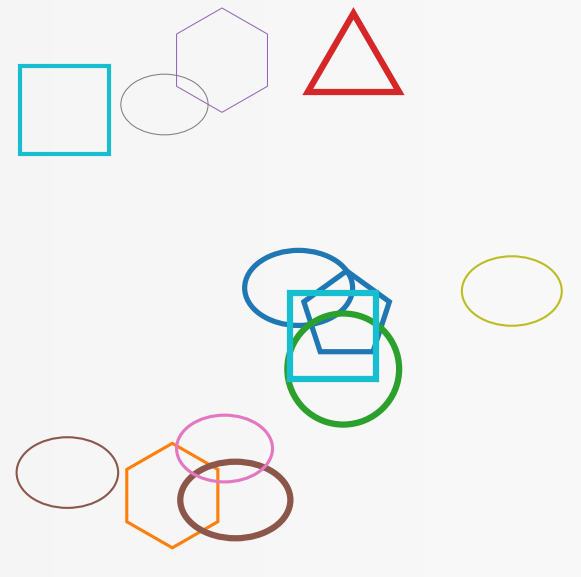[{"shape": "oval", "thickness": 2.5, "radius": 0.46, "center": [0.514, 0.501]}, {"shape": "pentagon", "thickness": 2.5, "radius": 0.39, "center": [0.596, 0.453]}, {"shape": "hexagon", "thickness": 1.5, "radius": 0.45, "center": [0.296, 0.141]}, {"shape": "circle", "thickness": 3, "radius": 0.48, "center": [0.591, 0.36]}, {"shape": "triangle", "thickness": 3, "radius": 0.45, "center": [0.608, 0.885]}, {"shape": "hexagon", "thickness": 0.5, "radius": 0.45, "center": [0.382, 0.895]}, {"shape": "oval", "thickness": 3, "radius": 0.47, "center": [0.405, 0.133]}, {"shape": "oval", "thickness": 1, "radius": 0.44, "center": [0.116, 0.181]}, {"shape": "oval", "thickness": 1.5, "radius": 0.41, "center": [0.386, 0.222]}, {"shape": "oval", "thickness": 0.5, "radius": 0.38, "center": [0.283, 0.818]}, {"shape": "oval", "thickness": 1, "radius": 0.43, "center": [0.881, 0.495]}, {"shape": "square", "thickness": 3, "radius": 0.37, "center": [0.572, 0.418]}, {"shape": "square", "thickness": 2, "radius": 0.38, "center": [0.111, 0.809]}]